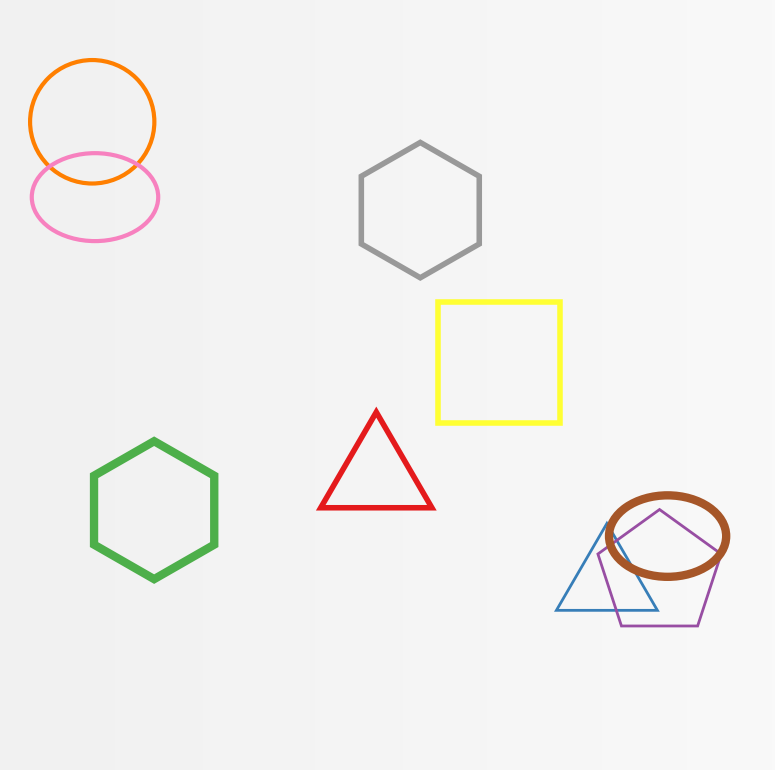[{"shape": "triangle", "thickness": 2, "radius": 0.41, "center": [0.486, 0.382]}, {"shape": "triangle", "thickness": 1, "radius": 0.38, "center": [0.783, 0.245]}, {"shape": "hexagon", "thickness": 3, "radius": 0.45, "center": [0.199, 0.337]}, {"shape": "pentagon", "thickness": 1, "radius": 0.42, "center": [0.851, 0.255]}, {"shape": "circle", "thickness": 1.5, "radius": 0.4, "center": [0.119, 0.842]}, {"shape": "square", "thickness": 2, "radius": 0.39, "center": [0.643, 0.529]}, {"shape": "oval", "thickness": 3, "radius": 0.38, "center": [0.861, 0.304]}, {"shape": "oval", "thickness": 1.5, "radius": 0.41, "center": [0.123, 0.744]}, {"shape": "hexagon", "thickness": 2, "radius": 0.44, "center": [0.542, 0.727]}]